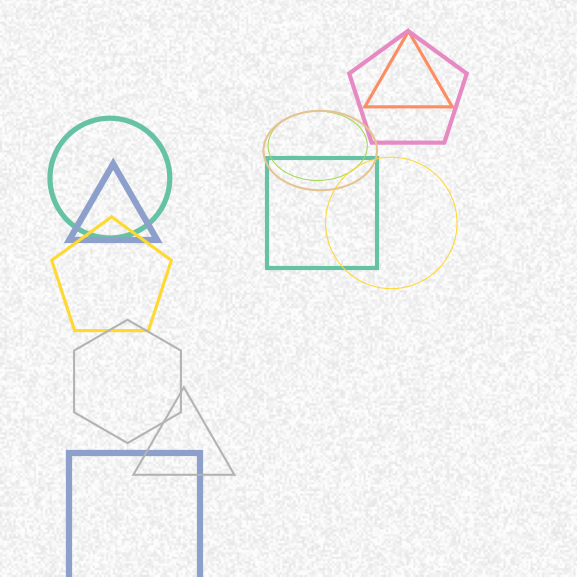[{"shape": "circle", "thickness": 2.5, "radius": 0.52, "center": [0.19, 0.691]}, {"shape": "square", "thickness": 2, "radius": 0.48, "center": [0.557, 0.63]}, {"shape": "triangle", "thickness": 1.5, "radius": 0.44, "center": [0.707, 0.858]}, {"shape": "triangle", "thickness": 3, "radius": 0.44, "center": [0.196, 0.628]}, {"shape": "square", "thickness": 3, "radius": 0.57, "center": [0.233, 0.102]}, {"shape": "pentagon", "thickness": 2, "radius": 0.54, "center": [0.706, 0.839]}, {"shape": "oval", "thickness": 0.5, "radius": 0.43, "center": [0.55, 0.747]}, {"shape": "circle", "thickness": 0.5, "radius": 0.57, "center": [0.678, 0.613]}, {"shape": "pentagon", "thickness": 1.5, "radius": 0.54, "center": [0.193, 0.515]}, {"shape": "oval", "thickness": 1, "radius": 0.49, "center": [0.555, 0.738]}, {"shape": "hexagon", "thickness": 1, "radius": 0.53, "center": [0.221, 0.339]}, {"shape": "triangle", "thickness": 1, "radius": 0.5, "center": [0.318, 0.227]}]